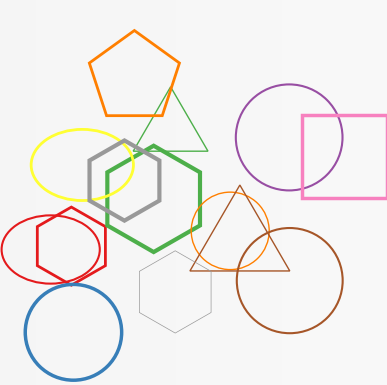[{"shape": "oval", "thickness": 1.5, "radius": 0.63, "center": [0.131, 0.352]}, {"shape": "hexagon", "thickness": 2, "radius": 0.51, "center": [0.184, 0.361]}, {"shape": "circle", "thickness": 2.5, "radius": 0.62, "center": [0.19, 0.137]}, {"shape": "triangle", "thickness": 1, "radius": 0.56, "center": [0.44, 0.663]}, {"shape": "hexagon", "thickness": 3, "radius": 0.69, "center": [0.397, 0.483]}, {"shape": "circle", "thickness": 1.5, "radius": 0.69, "center": [0.746, 0.643]}, {"shape": "circle", "thickness": 1, "radius": 0.5, "center": [0.594, 0.4]}, {"shape": "pentagon", "thickness": 2, "radius": 0.61, "center": [0.347, 0.798]}, {"shape": "oval", "thickness": 2, "radius": 0.66, "center": [0.212, 0.572]}, {"shape": "circle", "thickness": 1.5, "radius": 0.68, "center": [0.748, 0.271]}, {"shape": "triangle", "thickness": 1, "radius": 0.74, "center": [0.619, 0.371]}, {"shape": "square", "thickness": 2.5, "radius": 0.54, "center": [0.889, 0.593]}, {"shape": "hexagon", "thickness": 3, "radius": 0.52, "center": [0.321, 0.531]}, {"shape": "hexagon", "thickness": 0.5, "radius": 0.53, "center": [0.452, 0.242]}]